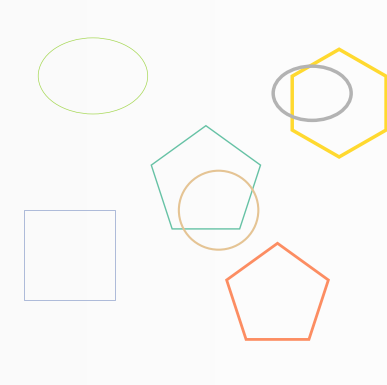[{"shape": "pentagon", "thickness": 1, "radius": 0.74, "center": [0.531, 0.525]}, {"shape": "pentagon", "thickness": 2, "radius": 0.69, "center": [0.716, 0.23]}, {"shape": "square", "thickness": 0.5, "radius": 0.59, "center": [0.179, 0.338]}, {"shape": "oval", "thickness": 0.5, "radius": 0.71, "center": [0.24, 0.803]}, {"shape": "hexagon", "thickness": 2.5, "radius": 0.7, "center": [0.875, 0.732]}, {"shape": "circle", "thickness": 1.5, "radius": 0.51, "center": [0.564, 0.454]}, {"shape": "oval", "thickness": 2.5, "radius": 0.5, "center": [0.806, 0.758]}]